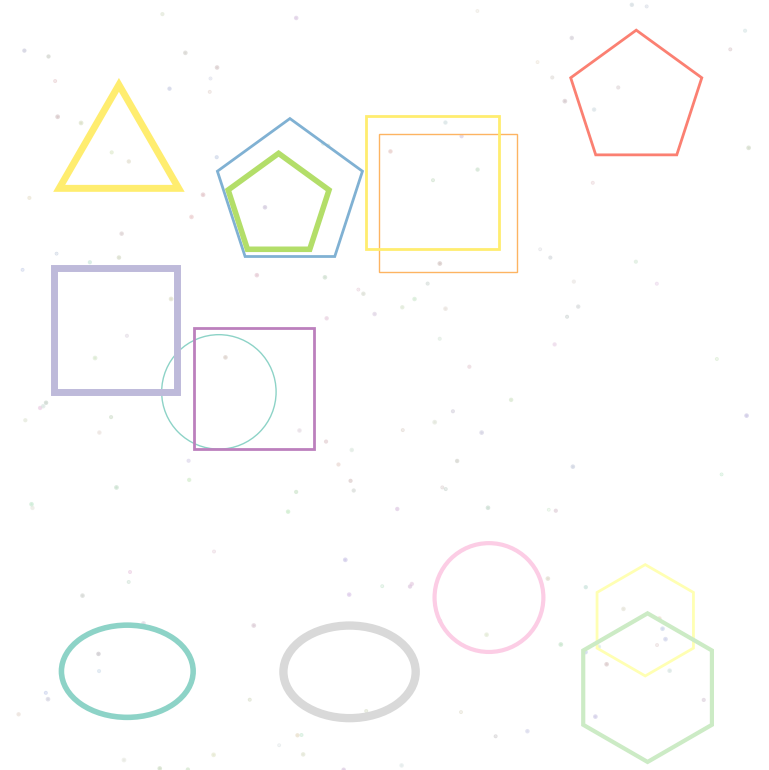[{"shape": "oval", "thickness": 2, "radius": 0.43, "center": [0.165, 0.128]}, {"shape": "circle", "thickness": 0.5, "radius": 0.37, "center": [0.284, 0.491]}, {"shape": "hexagon", "thickness": 1, "radius": 0.36, "center": [0.838, 0.194]}, {"shape": "square", "thickness": 2.5, "radius": 0.4, "center": [0.15, 0.571]}, {"shape": "pentagon", "thickness": 1, "radius": 0.45, "center": [0.826, 0.871]}, {"shape": "pentagon", "thickness": 1, "radius": 0.5, "center": [0.377, 0.747]}, {"shape": "square", "thickness": 0.5, "radius": 0.45, "center": [0.582, 0.737]}, {"shape": "pentagon", "thickness": 2, "radius": 0.34, "center": [0.362, 0.732]}, {"shape": "circle", "thickness": 1.5, "radius": 0.35, "center": [0.635, 0.224]}, {"shape": "oval", "thickness": 3, "radius": 0.43, "center": [0.454, 0.127]}, {"shape": "square", "thickness": 1, "radius": 0.39, "center": [0.33, 0.495]}, {"shape": "hexagon", "thickness": 1.5, "radius": 0.48, "center": [0.841, 0.107]}, {"shape": "square", "thickness": 1, "radius": 0.43, "center": [0.561, 0.762]}, {"shape": "triangle", "thickness": 2.5, "radius": 0.45, "center": [0.154, 0.8]}]